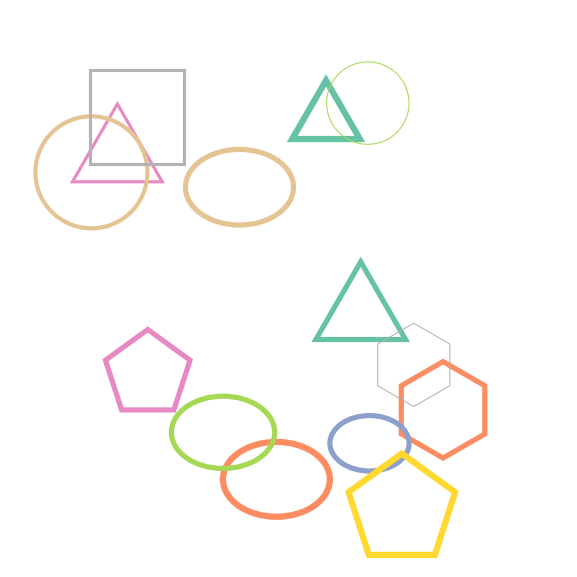[{"shape": "triangle", "thickness": 3, "radius": 0.34, "center": [0.565, 0.792]}, {"shape": "triangle", "thickness": 2.5, "radius": 0.45, "center": [0.625, 0.456]}, {"shape": "hexagon", "thickness": 2.5, "radius": 0.42, "center": [0.767, 0.289]}, {"shape": "oval", "thickness": 3, "radius": 0.46, "center": [0.479, 0.169]}, {"shape": "oval", "thickness": 2.5, "radius": 0.34, "center": [0.64, 0.232]}, {"shape": "pentagon", "thickness": 2.5, "radius": 0.39, "center": [0.256, 0.352]}, {"shape": "triangle", "thickness": 1.5, "radius": 0.45, "center": [0.203, 0.729]}, {"shape": "circle", "thickness": 0.5, "radius": 0.36, "center": [0.637, 0.821]}, {"shape": "oval", "thickness": 2.5, "radius": 0.45, "center": [0.386, 0.251]}, {"shape": "pentagon", "thickness": 3, "radius": 0.49, "center": [0.696, 0.117]}, {"shape": "circle", "thickness": 2, "radius": 0.49, "center": [0.158, 0.701]}, {"shape": "oval", "thickness": 2.5, "radius": 0.47, "center": [0.415, 0.675]}, {"shape": "hexagon", "thickness": 0.5, "radius": 0.36, "center": [0.716, 0.367]}, {"shape": "square", "thickness": 1.5, "radius": 0.4, "center": [0.237, 0.796]}]